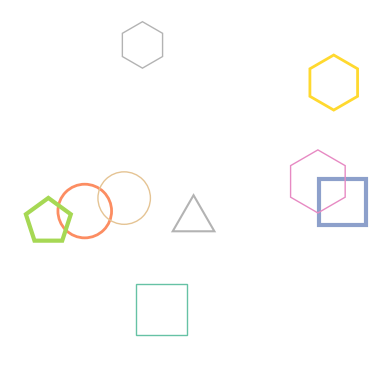[{"shape": "square", "thickness": 1, "radius": 0.33, "center": [0.419, 0.196]}, {"shape": "circle", "thickness": 2, "radius": 0.35, "center": [0.22, 0.452]}, {"shape": "square", "thickness": 3, "radius": 0.3, "center": [0.889, 0.476]}, {"shape": "hexagon", "thickness": 1, "radius": 0.41, "center": [0.826, 0.529]}, {"shape": "pentagon", "thickness": 3, "radius": 0.31, "center": [0.126, 0.425]}, {"shape": "hexagon", "thickness": 2, "radius": 0.36, "center": [0.867, 0.786]}, {"shape": "circle", "thickness": 1, "radius": 0.34, "center": [0.323, 0.486]}, {"shape": "hexagon", "thickness": 1, "radius": 0.3, "center": [0.37, 0.883]}, {"shape": "triangle", "thickness": 1.5, "radius": 0.31, "center": [0.503, 0.431]}]